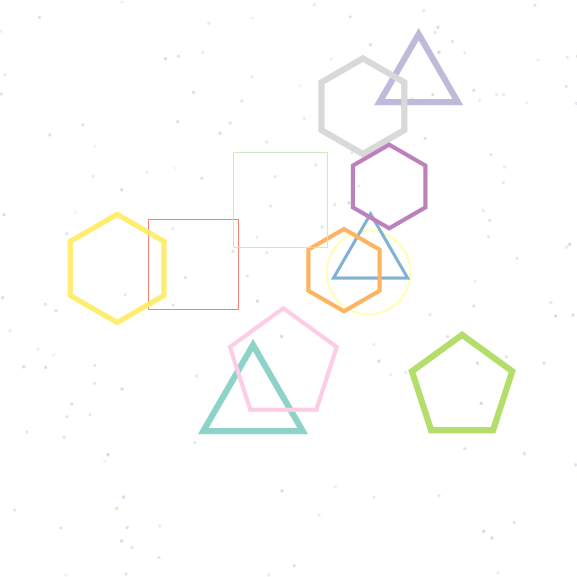[{"shape": "triangle", "thickness": 3, "radius": 0.5, "center": [0.438, 0.302]}, {"shape": "circle", "thickness": 1, "radius": 0.36, "center": [0.638, 0.527]}, {"shape": "triangle", "thickness": 3, "radius": 0.39, "center": [0.725, 0.862]}, {"shape": "square", "thickness": 0.5, "radius": 0.39, "center": [0.334, 0.542]}, {"shape": "triangle", "thickness": 1.5, "radius": 0.37, "center": [0.642, 0.555]}, {"shape": "hexagon", "thickness": 2, "radius": 0.36, "center": [0.596, 0.531]}, {"shape": "pentagon", "thickness": 3, "radius": 0.46, "center": [0.8, 0.328]}, {"shape": "pentagon", "thickness": 2, "radius": 0.49, "center": [0.491, 0.368]}, {"shape": "hexagon", "thickness": 3, "radius": 0.41, "center": [0.628, 0.815]}, {"shape": "hexagon", "thickness": 2, "radius": 0.36, "center": [0.674, 0.676]}, {"shape": "square", "thickness": 0.5, "radius": 0.41, "center": [0.485, 0.654]}, {"shape": "hexagon", "thickness": 2.5, "radius": 0.47, "center": [0.203, 0.534]}]